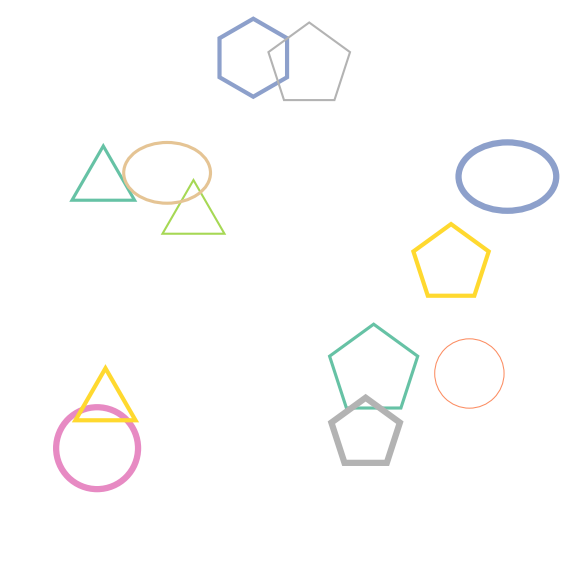[{"shape": "pentagon", "thickness": 1.5, "radius": 0.4, "center": [0.647, 0.358]}, {"shape": "triangle", "thickness": 1.5, "radius": 0.31, "center": [0.179, 0.684]}, {"shape": "circle", "thickness": 0.5, "radius": 0.3, "center": [0.813, 0.352]}, {"shape": "hexagon", "thickness": 2, "radius": 0.34, "center": [0.439, 0.899]}, {"shape": "oval", "thickness": 3, "radius": 0.42, "center": [0.879, 0.693]}, {"shape": "circle", "thickness": 3, "radius": 0.35, "center": [0.168, 0.223]}, {"shape": "triangle", "thickness": 1, "radius": 0.31, "center": [0.335, 0.625]}, {"shape": "triangle", "thickness": 2, "radius": 0.3, "center": [0.183, 0.301]}, {"shape": "pentagon", "thickness": 2, "radius": 0.34, "center": [0.781, 0.543]}, {"shape": "oval", "thickness": 1.5, "radius": 0.38, "center": [0.289, 0.7]}, {"shape": "pentagon", "thickness": 1, "radius": 0.37, "center": [0.535, 0.886]}, {"shape": "pentagon", "thickness": 3, "radius": 0.31, "center": [0.633, 0.248]}]